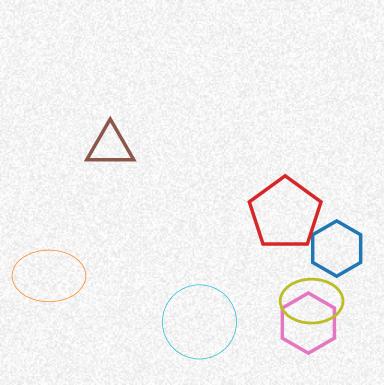[{"shape": "hexagon", "thickness": 2.5, "radius": 0.36, "center": [0.875, 0.354]}, {"shape": "oval", "thickness": 0.5, "radius": 0.48, "center": [0.127, 0.283]}, {"shape": "pentagon", "thickness": 2.5, "radius": 0.49, "center": [0.741, 0.445]}, {"shape": "triangle", "thickness": 2.5, "radius": 0.35, "center": [0.286, 0.62]}, {"shape": "hexagon", "thickness": 2.5, "radius": 0.39, "center": [0.801, 0.161]}, {"shape": "oval", "thickness": 2, "radius": 0.41, "center": [0.809, 0.218]}, {"shape": "circle", "thickness": 0.5, "radius": 0.48, "center": [0.518, 0.164]}]